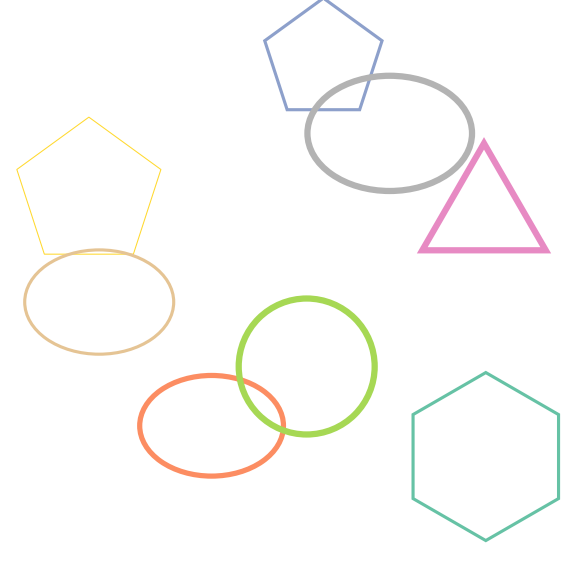[{"shape": "hexagon", "thickness": 1.5, "radius": 0.73, "center": [0.841, 0.209]}, {"shape": "oval", "thickness": 2.5, "radius": 0.62, "center": [0.366, 0.262]}, {"shape": "pentagon", "thickness": 1.5, "radius": 0.53, "center": [0.56, 0.896]}, {"shape": "triangle", "thickness": 3, "radius": 0.62, "center": [0.838, 0.627]}, {"shape": "circle", "thickness": 3, "radius": 0.59, "center": [0.531, 0.365]}, {"shape": "pentagon", "thickness": 0.5, "radius": 0.66, "center": [0.154, 0.665]}, {"shape": "oval", "thickness": 1.5, "radius": 0.65, "center": [0.172, 0.476]}, {"shape": "oval", "thickness": 3, "radius": 0.71, "center": [0.675, 0.768]}]